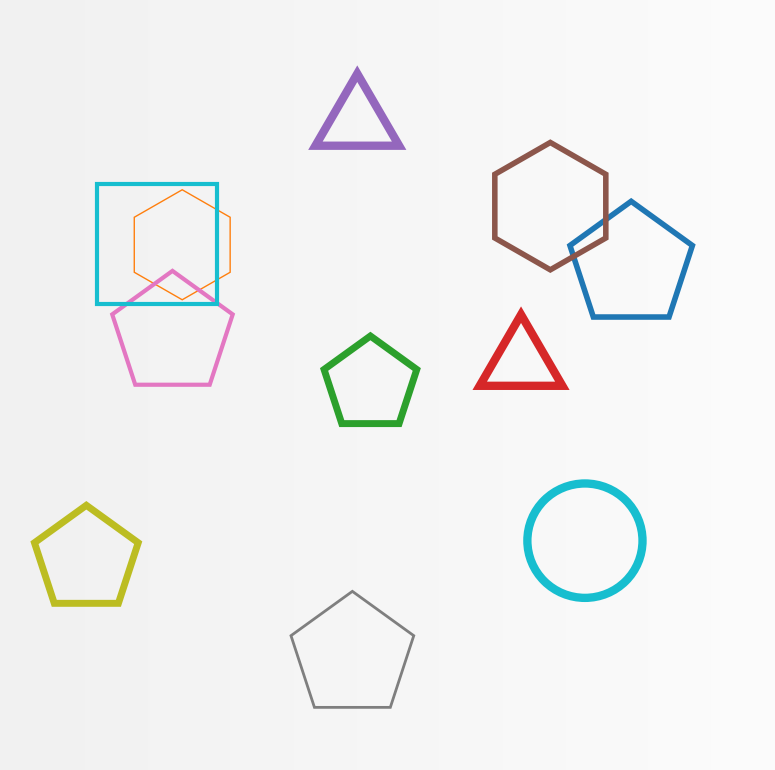[{"shape": "pentagon", "thickness": 2, "radius": 0.42, "center": [0.814, 0.655]}, {"shape": "hexagon", "thickness": 0.5, "radius": 0.36, "center": [0.235, 0.682]}, {"shape": "pentagon", "thickness": 2.5, "radius": 0.31, "center": [0.478, 0.501]}, {"shape": "triangle", "thickness": 3, "radius": 0.31, "center": [0.672, 0.53]}, {"shape": "triangle", "thickness": 3, "radius": 0.31, "center": [0.461, 0.842]}, {"shape": "hexagon", "thickness": 2, "radius": 0.41, "center": [0.71, 0.732]}, {"shape": "pentagon", "thickness": 1.5, "radius": 0.41, "center": [0.223, 0.566]}, {"shape": "pentagon", "thickness": 1, "radius": 0.42, "center": [0.455, 0.149]}, {"shape": "pentagon", "thickness": 2.5, "radius": 0.35, "center": [0.111, 0.273]}, {"shape": "square", "thickness": 1.5, "radius": 0.39, "center": [0.203, 0.683]}, {"shape": "circle", "thickness": 3, "radius": 0.37, "center": [0.755, 0.298]}]